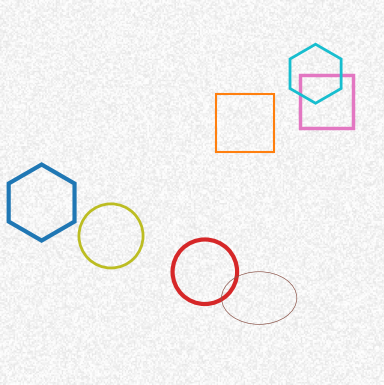[{"shape": "hexagon", "thickness": 3, "radius": 0.49, "center": [0.108, 0.474]}, {"shape": "square", "thickness": 1.5, "radius": 0.38, "center": [0.637, 0.681]}, {"shape": "circle", "thickness": 3, "radius": 0.42, "center": [0.532, 0.294]}, {"shape": "oval", "thickness": 0.5, "radius": 0.49, "center": [0.673, 0.226]}, {"shape": "square", "thickness": 2.5, "radius": 0.34, "center": [0.847, 0.735]}, {"shape": "circle", "thickness": 2, "radius": 0.42, "center": [0.288, 0.387]}, {"shape": "hexagon", "thickness": 2, "radius": 0.38, "center": [0.82, 0.808]}]